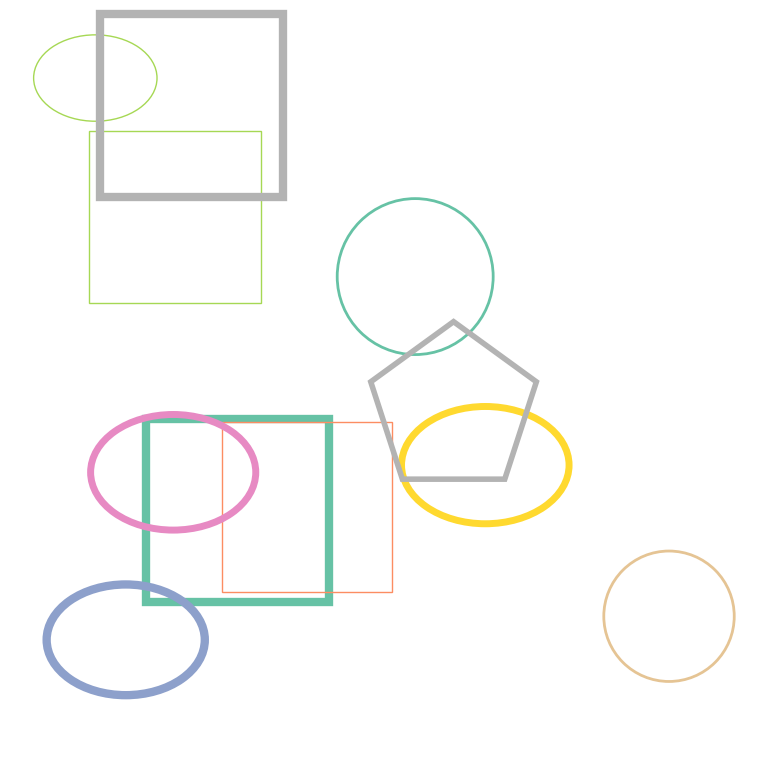[{"shape": "circle", "thickness": 1, "radius": 0.51, "center": [0.539, 0.641]}, {"shape": "square", "thickness": 3, "radius": 0.59, "center": [0.308, 0.337]}, {"shape": "square", "thickness": 0.5, "radius": 0.55, "center": [0.398, 0.342]}, {"shape": "oval", "thickness": 3, "radius": 0.51, "center": [0.163, 0.169]}, {"shape": "oval", "thickness": 2.5, "radius": 0.54, "center": [0.225, 0.387]}, {"shape": "oval", "thickness": 0.5, "radius": 0.4, "center": [0.124, 0.899]}, {"shape": "square", "thickness": 0.5, "radius": 0.56, "center": [0.227, 0.719]}, {"shape": "oval", "thickness": 2.5, "radius": 0.54, "center": [0.63, 0.396]}, {"shape": "circle", "thickness": 1, "radius": 0.42, "center": [0.869, 0.2]}, {"shape": "square", "thickness": 3, "radius": 0.59, "center": [0.249, 0.863]}, {"shape": "pentagon", "thickness": 2, "radius": 0.57, "center": [0.589, 0.469]}]